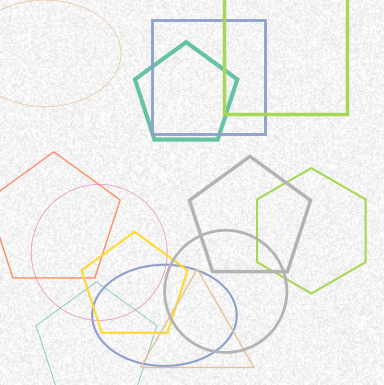[{"shape": "pentagon", "thickness": 0.5, "radius": 0.82, "center": [0.251, 0.103]}, {"shape": "pentagon", "thickness": 3, "radius": 0.7, "center": [0.483, 0.751]}, {"shape": "pentagon", "thickness": 1, "radius": 0.91, "center": [0.14, 0.425]}, {"shape": "square", "thickness": 2, "radius": 0.74, "center": [0.542, 0.8]}, {"shape": "oval", "thickness": 1.5, "radius": 0.94, "center": [0.427, 0.181]}, {"shape": "circle", "thickness": 0.5, "radius": 0.88, "center": [0.258, 0.344]}, {"shape": "hexagon", "thickness": 1.5, "radius": 0.81, "center": [0.809, 0.401]}, {"shape": "square", "thickness": 2.5, "radius": 0.8, "center": [0.741, 0.863]}, {"shape": "pentagon", "thickness": 1.5, "radius": 0.72, "center": [0.35, 0.253]}, {"shape": "oval", "thickness": 0.5, "radius": 0.99, "center": [0.117, 0.862]}, {"shape": "triangle", "thickness": 1, "radius": 0.85, "center": [0.512, 0.131]}, {"shape": "pentagon", "thickness": 2.5, "radius": 0.83, "center": [0.649, 0.428]}, {"shape": "circle", "thickness": 2, "radius": 0.79, "center": [0.586, 0.243]}]